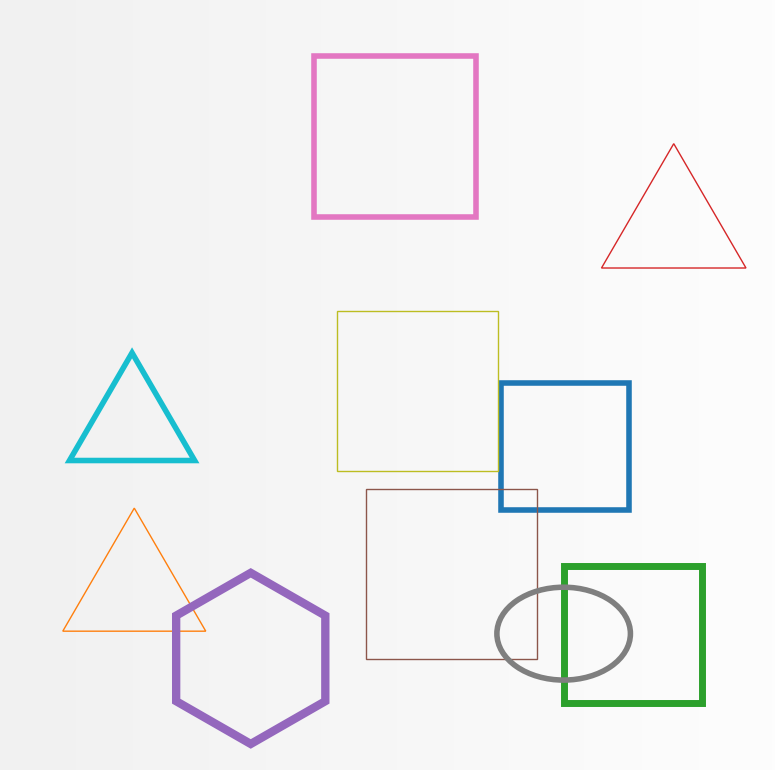[{"shape": "square", "thickness": 2, "radius": 0.41, "center": [0.729, 0.42]}, {"shape": "triangle", "thickness": 0.5, "radius": 0.53, "center": [0.173, 0.234]}, {"shape": "square", "thickness": 2.5, "radius": 0.44, "center": [0.817, 0.176]}, {"shape": "triangle", "thickness": 0.5, "radius": 0.54, "center": [0.869, 0.706]}, {"shape": "hexagon", "thickness": 3, "radius": 0.56, "center": [0.324, 0.145]}, {"shape": "square", "thickness": 0.5, "radius": 0.55, "center": [0.583, 0.255]}, {"shape": "square", "thickness": 2, "radius": 0.52, "center": [0.51, 0.823]}, {"shape": "oval", "thickness": 2, "radius": 0.43, "center": [0.727, 0.177]}, {"shape": "square", "thickness": 0.5, "radius": 0.52, "center": [0.539, 0.492]}, {"shape": "triangle", "thickness": 2, "radius": 0.47, "center": [0.17, 0.449]}]